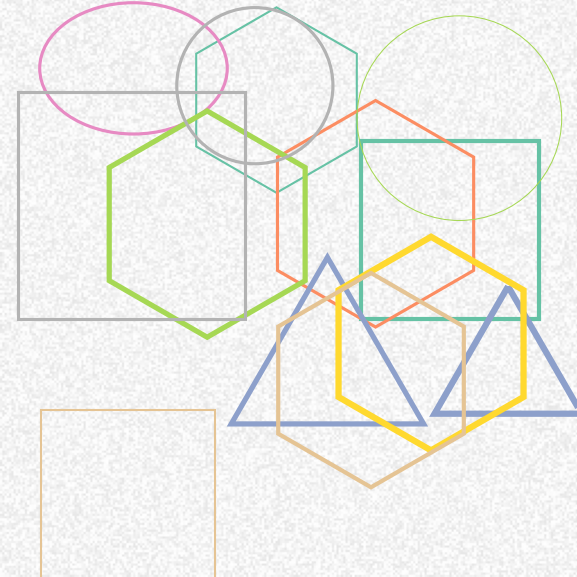[{"shape": "hexagon", "thickness": 1, "radius": 0.8, "center": [0.479, 0.826]}, {"shape": "square", "thickness": 2, "radius": 0.77, "center": [0.78, 0.601]}, {"shape": "hexagon", "thickness": 1.5, "radius": 0.98, "center": [0.65, 0.629]}, {"shape": "triangle", "thickness": 2.5, "radius": 0.96, "center": [0.567, 0.361]}, {"shape": "triangle", "thickness": 3, "radius": 0.74, "center": [0.88, 0.356]}, {"shape": "oval", "thickness": 1.5, "radius": 0.81, "center": [0.231, 0.881]}, {"shape": "circle", "thickness": 0.5, "radius": 0.89, "center": [0.795, 0.795]}, {"shape": "hexagon", "thickness": 2.5, "radius": 0.98, "center": [0.359, 0.611]}, {"shape": "hexagon", "thickness": 3, "radius": 0.92, "center": [0.746, 0.404]}, {"shape": "hexagon", "thickness": 2, "radius": 0.93, "center": [0.642, 0.341]}, {"shape": "square", "thickness": 1, "radius": 0.75, "center": [0.222, 0.139]}, {"shape": "circle", "thickness": 1.5, "radius": 0.68, "center": [0.441, 0.851]}, {"shape": "square", "thickness": 1.5, "radius": 0.98, "center": [0.228, 0.643]}]